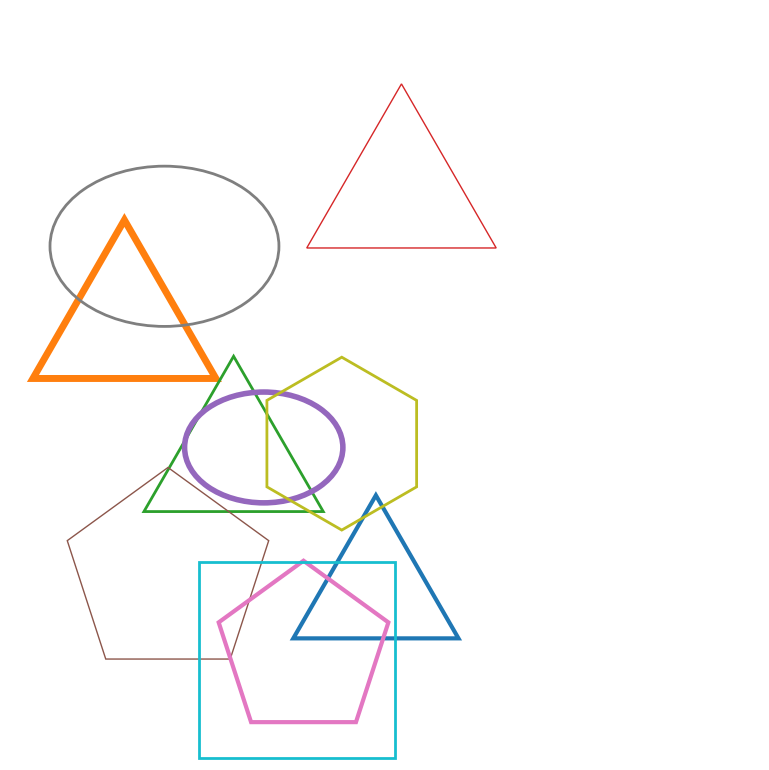[{"shape": "triangle", "thickness": 1.5, "radius": 0.62, "center": [0.488, 0.233]}, {"shape": "triangle", "thickness": 2.5, "radius": 0.69, "center": [0.162, 0.577]}, {"shape": "triangle", "thickness": 1, "radius": 0.67, "center": [0.303, 0.403]}, {"shape": "triangle", "thickness": 0.5, "radius": 0.71, "center": [0.521, 0.749]}, {"shape": "oval", "thickness": 2, "radius": 0.51, "center": [0.343, 0.419]}, {"shape": "pentagon", "thickness": 0.5, "radius": 0.69, "center": [0.218, 0.255]}, {"shape": "pentagon", "thickness": 1.5, "radius": 0.58, "center": [0.394, 0.156]}, {"shape": "oval", "thickness": 1, "radius": 0.74, "center": [0.214, 0.68]}, {"shape": "hexagon", "thickness": 1, "radius": 0.56, "center": [0.444, 0.424]}, {"shape": "square", "thickness": 1, "radius": 0.64, "center": [0.386, 0.143]}]